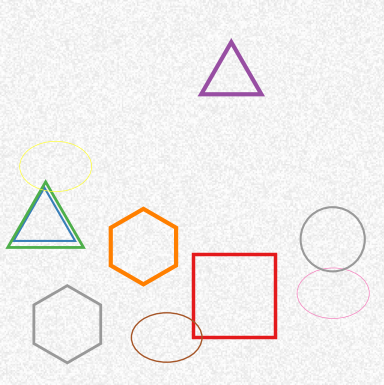[{"shape": "square", "thickness": 2.5, "radius": 0.54, "center": [0.608, 0.233]}, {"shape": "triangle", "thickness": 1.5, "radius": 0.46, "center": [0.115, 0.42]}, {"shape": "triangle", "thickness": 2, "radius": 0.57, "center": [0.119, 0.414]}, {"shape": "triangle", "thickness": 3, "radius": 0.45, "center": [0.601, 0.8]}, {"shape": "hexagon", "thickness": 3, "radius": 0.49, "center": [0.373, 0.359]}, {"shape": "oval", "thickness": 0.5, "radius": 0.47, "center": [0.145, 0.568]}, {"shape": "oval", "thickness": 1, "radius": 0.46, "center": [0.433, 0.123]}, {"shape": "oval", "thickness": 0.5, "radius": 0.47, "center": [0.865, 0.238]}, {"shape": "circle", "thickness": 1.5, "radius": 0.42, "center": [0.864, 0.379]}, {"shape": "hexagon", "thickness": 2, "radius": 0.5, "center": [0.175, 0.158]}]